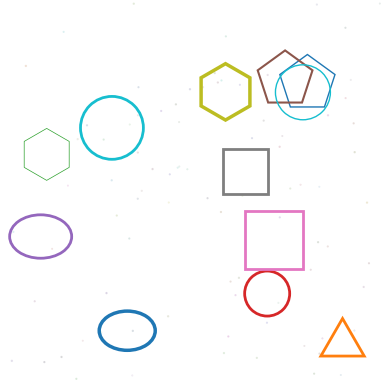[{"shape": "oval", "thickness": 2.5, "radius": 0.36, "center": [0.33, 0.141]}, {"shape": "pentagon", "thickness": 1, "radius": 0.38, "center": [0.798, 0.783]}, {"shape": "triangle", "thickness": 2, "radius": 0.33, "center": [0.89, 0.108]}, {"shape": "hexagon", "thickness": 0.5, "radius": 0.34, "center": [0.121, 0.599]}, {"shape": "circle", "thickness": 2, "radius": 0.29, "center": [0.694, 0.238]}, {"shape": "oval", "thickness": 2, "radius": 0.4, "center": [0.106, 0.386]}, {"shape": "pentagon", "thickness": 1.5, "radius": 0.37, "center": [0.741, 0.794]}, {"shape": "square", "thickness": 2, "radius": 0.38, "center": [0.712, 0.376]}, {"shape": "square", "thickness": 2, "radius": 0.29, "center": [0.638, 0.554]}, {"shape": "hexagon", "thickness": 2.5, "radius": 0.37, "center": [0.586, 0.761]}, {"shape": "circle", "thickness": 2, "radius": 0.41, "center": [0.291, 0.668]}, {"shape": "circle", "thickness": 1, "radius": 0.36, "center": [0.787, 0.76]}]